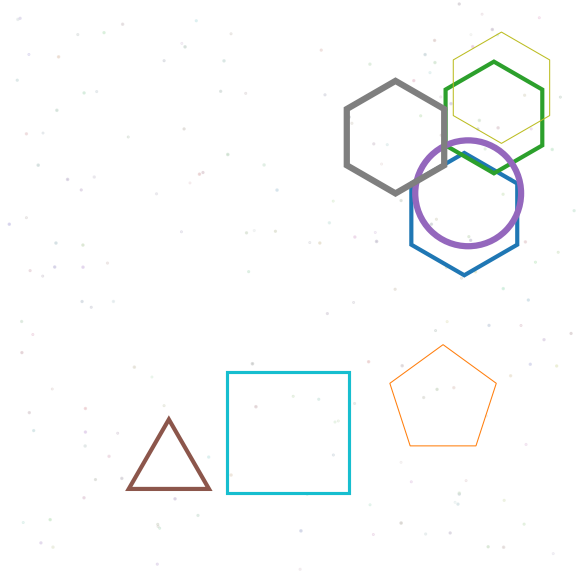[{"shape": "hexagon", "thickness": 2, "radius": 0.53, "center": [0.804, 0.628]}, {"shape": "pentagon", "thickness": 0.5, "radius": 0.48, "center": [0.767, 0.305]}, {"shape": "hexagon", "thickness": 2, "radius": 0.48, "center": [0.855, 0.796]}, {"shape": "circle", "thickness": 3, "radius": 0.46, "center": [0.811, 0.664]}, {"shape": "triangle", "thickness": 2, "radius": 0.4, "center": [0.292, 0.193]}, {"shape": "hexagon", "thickness": 3, "radius": 0.49, "center": [0.685, 0.762]}, {"shape": "hexagon", "thickness": 0.5, "radius": 0.48, "center": [0.868, 0.847]}, {"shape": "square", "thickness": 1.5, "radius": 0.53, "center": [0.499, 0.251]}]